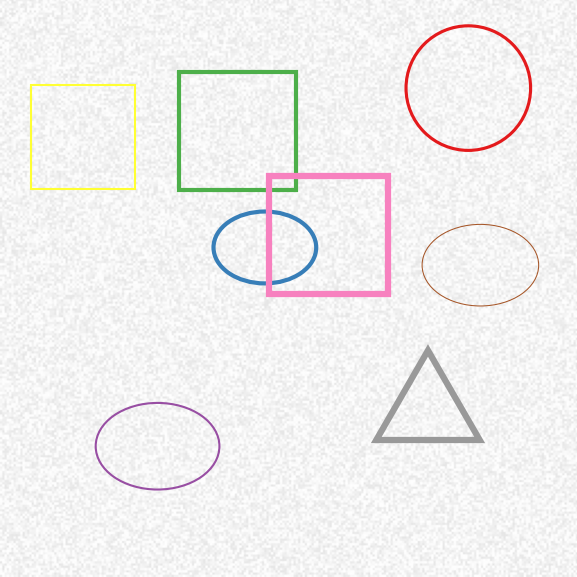[{"shape": "circle", "thickness": 1.5, "radius": 0.54, "center": [0.811, 0.847]}, {"shape": "oval", "thickness": 2, "radius": 0.44, "center": [0.459, 0.571]}, {"shape": "square", "thickness": 2, "radius": 0.51, "center": [0.412, 0.772]}, {"shape": "oval", "thickness": 1, "radius": 0.54, "center": [0.273, 0.226]}, {"shape": "square", "thickness": 1, "radius": 0.45, "center": [0.143, 0.762]}, {"shape": "oval", "thickness": 0.5, "radius": 0.5, "center": [0.832, 0.54]}, {"shape": "square", "thickness": 3, "radius": 0.51, "center": [0.569, 0.593]}, {"shape": "triangle", "thickness": 3, "radius": 0.52, "center": [0.741, 0.289]}]